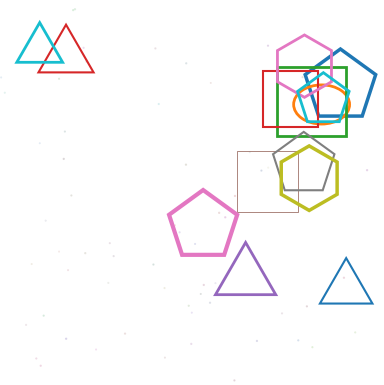[{"shape": "pentagon", "thickness": 2.5, "radius": 0.48, "center": [0.884, 0.776]}, {"shape": "triangle", "thickness": 1.5, "radius": 0.39, "center": [0.899, 0.251]}, {"shape": "oval", "thickness": 2, "radius": 0.36, "center": [0.835, 0.729]}, {"shape": "square", "thickness": 2, "radius": 0.45, "center": [0.81, 0.736]}, {"shape": "square", "thickness": 1.5, "radius": 0.36, "center": [0.755, 0.743]}, {"shape": "triangle", "thickness": 1.5, "radius": 0.41, "center": [0.171, 0.853]}, {"shape": "triangle", "thickness": 2, "radius": 0.45, "center": [0.638, 0.28]}, {"shape": "square", "thickness": 0.5, "radius": 0.4, "center": [0.695, 0.529]}, {"shape": "pentagon", "thickness": 3, "radius": 0.47, "center": [0.528, 0.413]}, {"shape": "hexagon", "thickness": 2, "radius": 0.41, "center": [0.791, 0.828]}, {"shape": "pentagon", "thickness": 1.5, "radius": 0.42, "center": [0.789, 0.574]}, {"shape": "hexagon", "thickness": 2.5, "radius": 0.42, "center": [0.803, 0.537]}, {"shape": "triangle", "thickness": 2, "radius": 0.34, "center": [0.103, 0.873]}, {"shape": "pentagon", "thickness": 2, "radius": 0.35, "center": [0.84, 0.741]}]